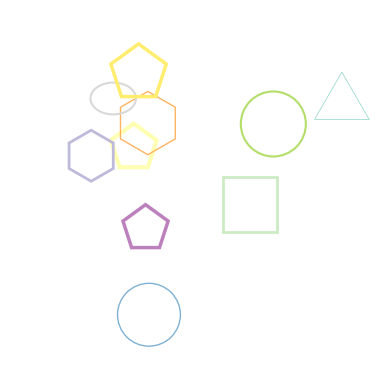[{"shape": "triangle", "thickness": 0.5, "radius": 0.41, "center": [0.888, 0.731]}, {"shape": "pentagon", "thickness": 3, "radius": 0.31, "center": [0.347, 0.616]}, {"shape": "hexagon", "thickness": 2, "radius": 0.33, "center": [0.237, 0.595]}, {"shape": "circle", "thickness": 1, "radius": 0.41, "center": [0.387, 0.182]}, {"shape": "hexagon", "thickness": 1, "radius": 0.41, "center": [0.384, 0.68]}, {"shape": "circle", "thickness": 1.5, "radius": 0.42, "center": [0.71, 0.678]}, {"shape": "oval", "thickness": 1.5, "radius": 0.3, "center": [0.294, 0.744]}, {"shape": "pentagon", "thickness": 2.5, "radius": 0.31, "center": [0.378, 0.407]}, {"shape": "square", "thickness": 2, "radius": 0.35, "center": [0.648, 0.469]}, {"shape": "pentagon", "thickness": 2.5, "radius": 0.38, "center": [0.36, 0.81]}]